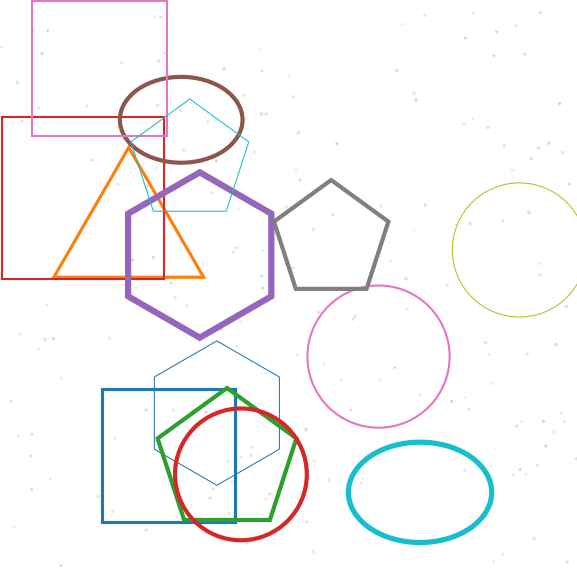[{"shape": "hexagon", "thickness": 0.5, "radius": 0.63, "center": [0.376, 0.284]}, {"shape": "square", "thickness": 1.5, "radius": 0.57, "center": [0.292, 0.211]}, {"shape": "triangle", "thickness": 1.5, "radius": 0.75, "center": [0.223, 0.594]}, {"shape": "pentagon", "thickness": 2, "radius": 0.63, "center": [0.393, 0.201]}, {"shape": "square", "thickness": 1, "radius": 0.7, "center": [0.143, 0.656]}, {"shape": "circle", "thickness": 2, "radius": 0.57, "center": [0.417, 0.178]}, {"shape": "hexagon", "thickness": 3, "radius": 0.72, "center": [0.346, 0.558]}, {"shape": "oval", "thickness": 2, "radius": 0.53, "center": [0.314, 0.792]}, {"shape": "circle", "thickness": 1, "radius": 0.62, "center": [0.655, 0.382]}, {"shape": "square", "thickness": 1, "radius": 0.58, "center": [0.172, 0.88]}, {"shape": "pentagon", "thickness": 2, "radius": 0.52, "center": [0.573, 0.583]}, {"shape": "circle", "thickness": 0.5, "radius": 0.58, "center": [0.899, 0.566]}, {"shape": "pentagon", "thickness": 0.5, "radius": 0.54, "center": [0.329, 0.72]}, {"shape": "oval", "thickness": 2.5, "radius": 0.62, "center": [0.727, 0.147]}]